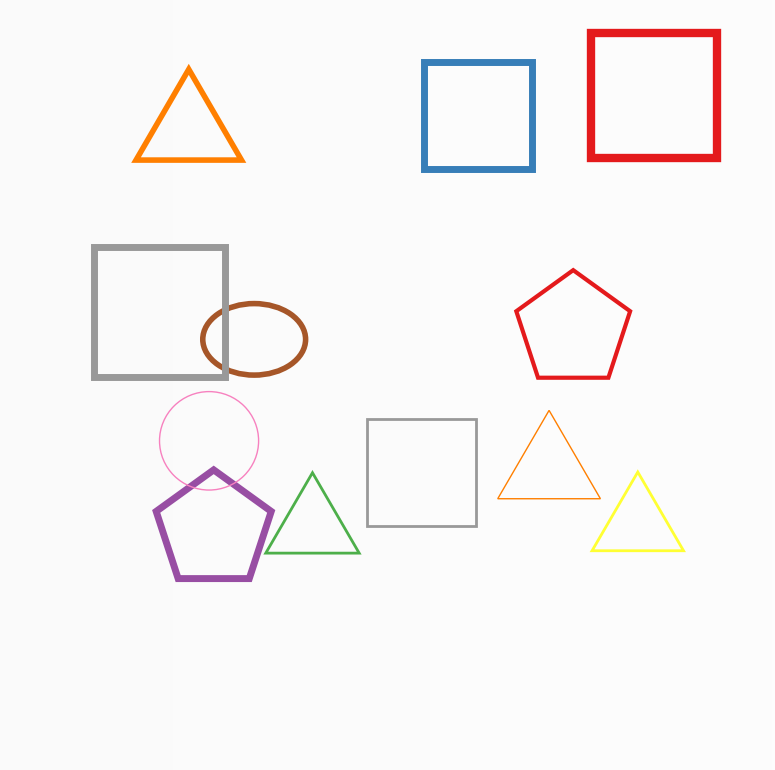[{"shape": "pentagon", "thickness": 1.5, "radius": 0.39, "center": [0.74, 0.572]}, {"shape": "square", "thickness": 3, "radius": 0.41, "center": [0.844, 0.876]}, {"shape": "square", "thickness": 2.5, "radius": 0.35, "center": [0.617, 0.85]}, {"shape": "triangle", "thickness": 1, "radius": 0.35, "center": [0.403, 0.316]}, {"shape": "pentagon", "thickness": 2.5, "radius": 0.39, "center": [0.276, 0.312]}, {"shape": "triangle", "thickness": 0.5, "radius": 0.38, "center": [0.708, 0.391]}, {"shape": "triangle", "thickness": 2, "radius": 0.39, "center": [0.244, 0.831]}, {"shape": "triangle", "thickness": 1, "radius": 0.34, "center": [0.823, 0.319]}, {"shape": "oval", "thickness": 2, "radius": 0.33, "center": [0.328, 0.559]}, {"shape": "circle", "thickness": 0.5, "radius": 0.32, "center": [0.27, 0.427]}, {"shape": "square", "thickness": 1, "radius": 0.35, "center": [0.544, 0.386]}, {"shape": "square", "thickness": 2.5, "radius": 0.42, "center": [0.206, 0.595]}]